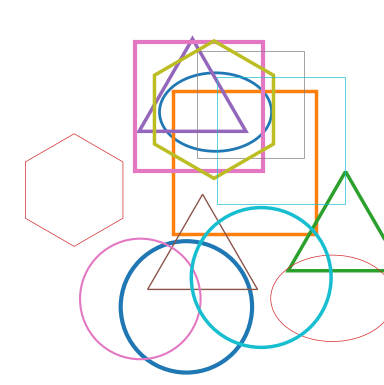[{"shape": "circle", "thickness": 3, "radius": 0.85, "center": [0.484, 0.203]}, {"shape": "oval", "thickness": 2, "radius": 0.73, "center": [0.56, 0.709]}, {"shape": "square", "thickness": 2.5, "radius": 0.93, "center": [0.636, 0.578]}, {"shape": "triangle", "thickness": 2.5, "radius": 0.86, "center": [0.897, 0.383]}, {"shape": "hexagon", "thickness": 0.5, "radius": 0.73, "center": [0.193, 0.506]}, {"shape": "oval", "thickness": 0.5, "radius": 0.8, "center": [0.863, 0.225]}, {"shape": "triangle", "thickness": 2.5, "radius": 0.8, "center": [0.5, 0.739]}, {"shape": "triangle", "thickness": 1, "radius": 0.82, "center": [0.526, 0.331]}, {"shape": "square", "thickness": 3, "radius": 0.83, "center": [0.516, 0.723]}, {"shape": "circle", "thickness": 1.5, "radius": 0.78, "center": [0.364, 0.224]}, {"shape": "square", "thickness": 0.5, "radius": 0.69, "center": [0.651, 0.728]}, {"shape": "hexagon", "thickness": 2.5, "radius": 0.89, "center": [0.556, 0.715]}, {"shape": "square", "thickness": 0.5, "radius": 0.83, "center": [0.73, 0.635]}, {"shape": "circle", "thickness": 2.5, "radius": 0.91, "center": [0.678, 0.279]}]